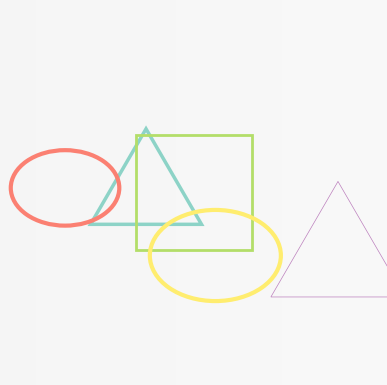[{"shape": "triangle", "thickness": 2.5, "radius": 0.83, "center": [0.377, 0.5]}, {"shape": "oval", "thickness": 3, "radius": 0.7, "center": [0.168, 0.512]}, {"shape": "square", "thickness": 2, "radius": 0.75, "center": [0.501, 0.501]}, {"shape": "triangle", "thickness": 0.5, "radius": 1.0, "center": [0.872, 0.329]}, {"shape": "oval", "thickness": 3, "radius": 0.85, "center": [0.556, 0.336]}]